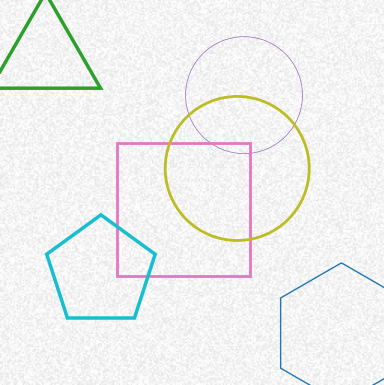[{"shape": "hexagon", "thickness": 1, "radius": 0.91, "center": [0.887, 0.135]}, {"shape": "triangle", "thickness": 2.5, "radius": 0.83, "center": [0.118, 0.853]}, {"shape": "circle", "thickness": 0.5, "radius": 0.76, "center": [0.634, 0.753]}, {"shape": "square", "thickness": 2, "radius": 0.86, "center": [0.477, 0.456]}, {"shape": "circle", "thickness": 2, "radius": 0.94, "center": [0.616, 0.562]}, {"shape": "pentagon", "thickness": 2.5, "radius": 0.74, "center": [0.262, 0.294]}]